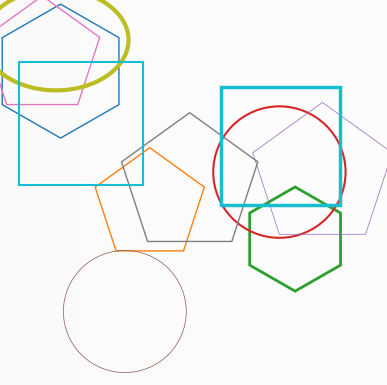[{"shape": "hexagon", "thickness": 1, "radius": 0.87, "center": [0.156, 0.815]}, {"shape": "pentagon", "thickness": 1, "radius": 0.74, "center": [0.386, 0.468]}, {"shape": "hexagon", "thickness": 2, "radius": 0.68, "center": [0.762, 0.379]}, {"shape": "circle", "thickness": 1.5, "radius": 0.85, "center": [0.721, 0.553]}, {"shape": "pentagon", "thickness": 0.5, "radius": 0.95, "center": [0.832, 0.545]}, {"shape": "circle", "thickness": 0.5, "radius": 0.79, "center": [0.322, 0.191]}, {"shape": "pentagon", "thickness": 1, "radius": 0.78, "center": [0.109, 0.855]}, {"shape": "pentagon", "thickness": 1, "radius": 0.92, "center": [0.489, 0.522]}, {"shape": "oval", "thickness": 3, "radius": 0.94, "center": [0.144, 0.896]}, {"shape": "square", "thickness": 1.5, "radius": 0.8, "center": [0.21, 0.679]}, {"shape": "square", "thickness": 2.5, "radius": 0.76, "center": [0.724, 0.62]}]